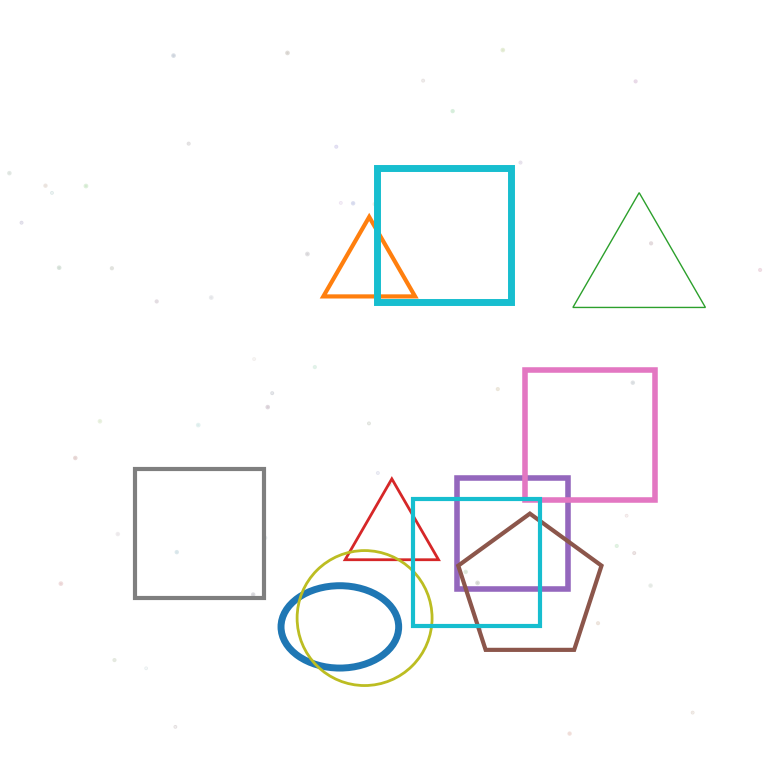[{"shape": "oval", "thickness": 2.5, "radius": 0.38, "center": [0.441, 0.186]}, {"shape": "triangle", "thickness": 1.5, "radius": 0.34, "center": [0.479, 0.649]}, {"shape": "triangle", "thickness": 0.5, "radius": 0.5, "center": [0.83, 0.65]}, {"shape": "triangle", "thickness": 1, "radius": 0.35, "center": [0.509, 0.308]}, {"shape": "square", "thickness": 2, "radius": 0.36, "center": [0.666, 0.308]}, {"shape": "pentagon", "thickness": 1.5, "radius": 0.49, "center": [0.688, 0.235]}, {"shape": "square", "thickness": 2, "radius": 0.42, "center": [0.767, 0.435]}, {"shape": "square", "thickness": 1.5, "radius": 0.42, "center": [0.259, 0.307]}, {"shape": "circle", "thickness": 1, "radius": 0.44, "center": [0.473, 0.197]}, {"shape": "square", "thickness": 2.5, "radius": 0.43, "center": [0.577, 0.695]}, {"shape": "square", "thickness": 1.5, "radius": 0.41, "center": [0.619, 0.27]}]